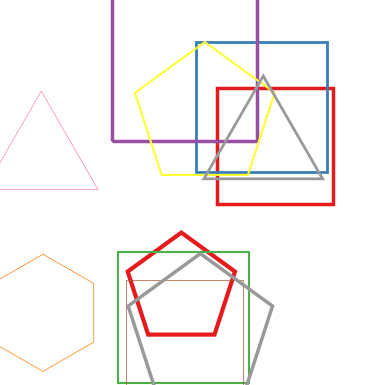[{"shape": "square", "thickness": 2.5, "radius": 0.75, "center": [0.714, 0.622]}, {"shape": "pentagon", "thickness": 3, "radius": 0.73, "center": [0.471, 0.249]}, {"shape": "square", "thickness": 2, "radius": 0.85, "center": [0.68, 0.722]}, {"shape": "square", "thickness": 1.5, "radius": 0.85, "center": [0.476, 0.175]}, {"shape": "square", "thickness": 2.5, "radius": 0.94, "center": [0.48, 0.822]}, {"shape": "hexagon", "thickness": 0.5, "radius": 0.76, "center": [0.112, 0.188]}, {"shape": "pentagon", "thickness": 1.5, "radius": 0.95, "center": [0.532, 0.7]}, {"shape": "square", "thickness": 0.5, "radius": 0.76, "center": [0.479, 0.12]}, {"shape": "triangle", "thickness": 0.5, "radius": 0.85, "center": [0.107, 0.593]}, {"shape": "triangle", "thickness": 2, "radius": 0.89, "center": [0.684, 0.625]}, {"shape": "pentagon", "thickness": 2.5, "radius": 0.99, "center": [0.52, 0.144]}]